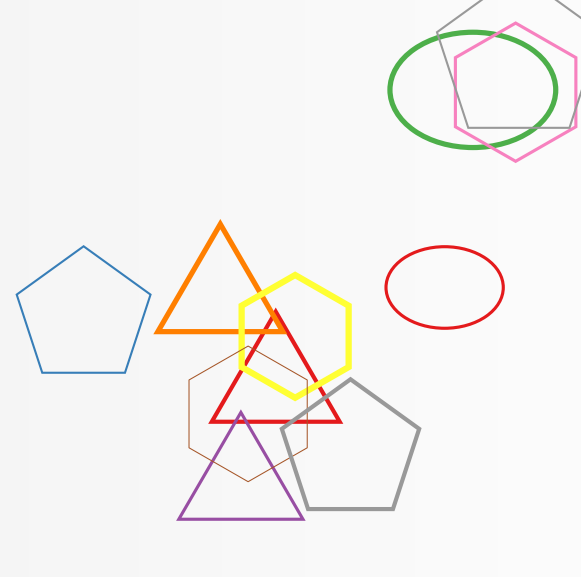[{"shape": "triangle", "thickness": 2, "radius": 0.64, "center": [0.474, 0.332]}, {"shape": "oval", "thickness": 1.5, "radius": 0.5, "center": [0.765, 0.501]}, {"shape": "pentagon", "thickness": 1, "radius": 0.61, "center": [0.144, 0.452]}, {"shape": "oval", "thickness": 2.5, "radius": 0.71, "center": [0.813, 0.843]}, {"shape": "triangle", "thickness": 1.5, "radius": 0.62, "center": [0.414, 0.162]}, {"shape": "triangle", "thickness": 2.5, "radius": 0.62, "center": [0.379, 0.487]}, {"shape": "hexagon", "thickness": 3, "radius": 0.53, "center": [0.508, 0.417]}, {"shape": "hexagon", "thickness": 0.5, "radius": 0.59, "center": [0.427, 0.282]}, {"shape": "hexagon", "thickness": 1.5, "radius": 0.6, "center": [0.887, 0.839]}, {"shape": "pentagon", "thickness": 2, "radius": 0.62, "center": [0.603, 0.218]}, {"shape": "pentagon", "thickness": 1, "radius": 0.74, "center": [0.893, 0.898]}]